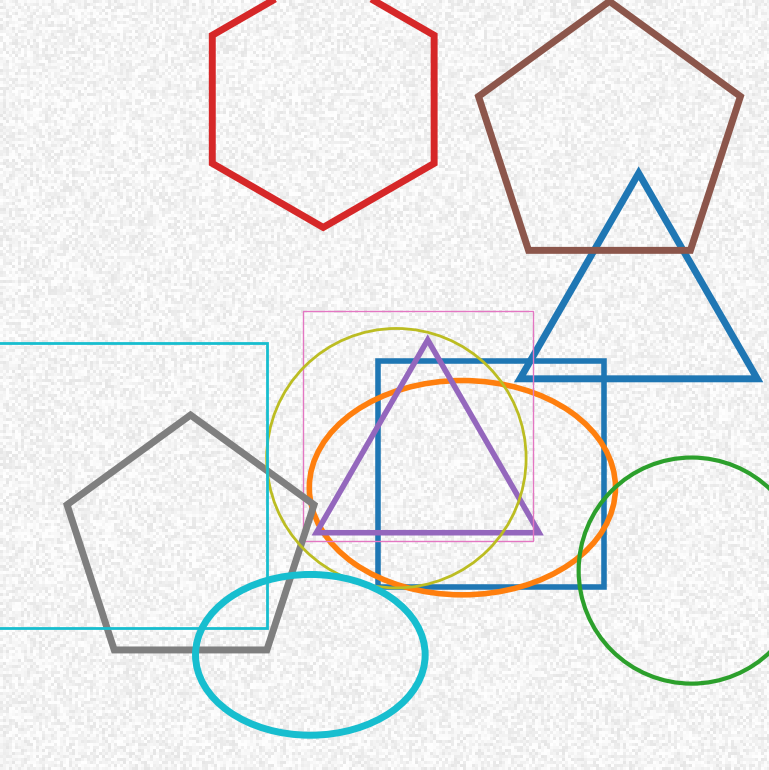[{"shape": "triangle", "thickness": 2.5, "radius": 0.89, "center": [0.829, 0.597]}, {"shape": "square", "thickness": 2, "radius": 0.73, "center": [0.637, 0.385]}, {"shape": "oval", "thickness": 2, "radius": 0.99, "center": [0.601, 0.367]}, {"shape": "circle", "thickness": 1.5, "radius": 0.73, "center": [0.898, 0.259]}, {"shape": "hexagon", "thickness": 2.5, "radius": 0.83, "center": [0.42, 0.871]}, {"shape": "triangle", "thickness": 2, "radius": 0.83, "center": [0.555, 0.392]}, {"shape": "pentagon", "thickness": 2.5, "radius": 0.89, "center": [0.792, 0.82]}, {"shape": "square", "thickness": 0.5, "radius": 0.75, "center": [0.543, 0.446]}, {"shape": "pentagon", "thickness": 2.5, "radius": 0.84, "center": [0.247, 0.292]}, {"shape": "circle", "thickness": 1, "radius": 0.84, "center": [0.515, 0.405]}, {"shape": "oval", "thickness": 2.5, "radius": 0.75, "center": [0.403, 0.15]}, {"shape": "square", "thickness": 1, "radius": 0.92, "center": [0.162, 0.369]}]